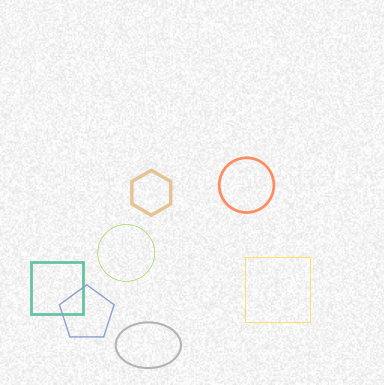[{"shape": "square", "thickness": 2, "radius": 0.33, "center": [0.148, 0.252]}, {"shape": "circle", "thickness": 2, "radius": 0.36, "center": [0.64, 0.519]}, {"shape": "pentagon", "thickness": 1, "radius": 0.37, "center": [0.225, 0.185]}, {"shape": "circle", "thickness": 0.5, "radius": 0.37, "center": [0.328, 0.343]}, {"shape": "square", "thickness": 0.5, "radius": 0.42, "center": [0.721, 0.247]}, {"shape": "hexagon", "thickness": 2.5, "radius": 0.29, "center": [0.393, 0.499]}, {"shape": "oval", "thickness": 1.5, "radius": 0.42, "center": [0.385, 0.103]}]